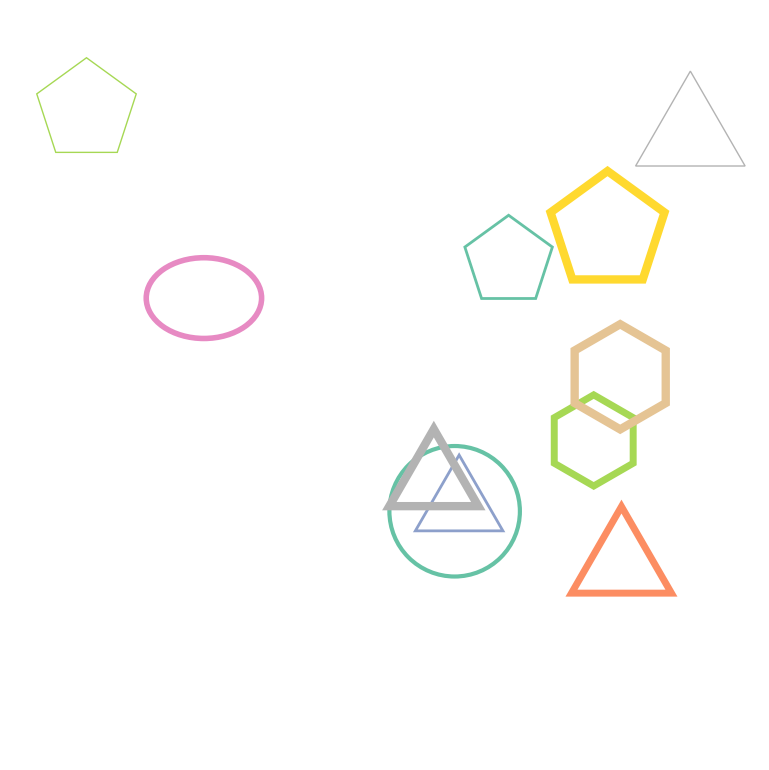[{"shape": "circle", "thickness": 1.5, "radius": 0.42, "center": [0.59, 0.336]}, {"shape": "pentagon", "thickness": 1, "radius": 0.3, "center": [0.661, 0.661]}, {"shape": "triangle", "thickness": 2.5, "radius": 0.37, "center": [0.807, 0.267]}, {"shape": "triangle", "thickness": 1, "radius": 0.33, "center": [0.596, 0.343]}, {"shape": "oval", "thickness": 2, "radius": 0.37, "center": [0.265, 0.613]}, {"shape": "pentagon", "thickness": 0.5, "radius": 0.34, "center": [0.112, 0.857]}, {"shape": "hexagon", "thickness": 2.5, "radius": 0.3, "center": [0.771, 0.428]}, {"shape": "pentagon", "thickness": 3, "radius": 0.39, "center": [0.789, 0.7]}, {"shape": "hexagon", "thickness": 3, "radius": 0.34, "center": [0.805, 0.511]}, {"shape": "triangle", "thickness": 0.5, "radius": 0.41, "center": [0.897, 0.825]}, {"shape": "triangle", "thickness": 3, "radius": 0.33, "center": [0.563, 0.376]}]